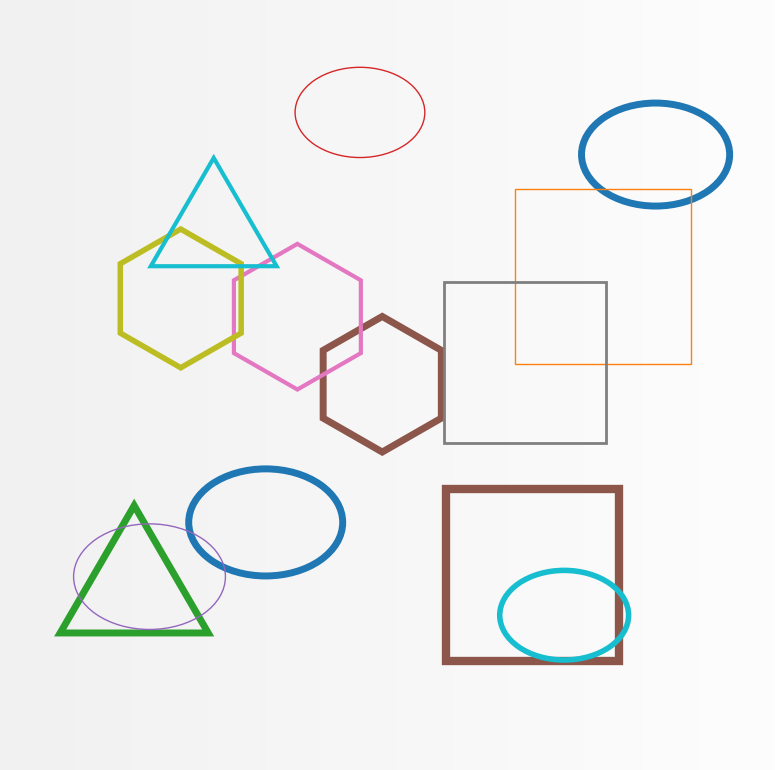[{"shape": "oval", "thickness": 2.5, "radius": 0.48, "center": [0.846, 0.799]}, {"shape": "oval", "thickness": 2.5, "radius": 0.5, "center": [0.343, 0.322]}, {"shape": "square", "thickness": 0.5, "radius": 0.57, "center": [0.778, 0.641]}, {"shape": "triangle", "thickness": 2.5, "radius": 0.55, "center": [0.173, 0.233]}, {"shape": "oval", "thickness": 0.5, "radius": 0.42, "center": [0.464, 0.854]}, {"shape": "oval", "thickness": 0.5, "radius": 0.49, "center": [0.193, 0.251]}, {"shape": "hexagon", "thickness": 2.5, "radius": 0.44, "center": [0.493, 0.501]}, {"shape": "square", "thickness": 3, "radius": 0.56, "center": [0.687, 0.254]}, {"shape": "hexagon", "thickness": 1.5, "radius": 0.47, "center": [0.384, 0.589]}, {"shape": "square", "thickness": 1, "radius": 0.52, "center": [0.678, 0.529]}, {"shape": "hexagon", "thickness": 2, "radius": 0.45, "center": [0.233, 0.612]}, {"shape": "triangle", "thickness": 1.5, "radius": 0.47, "center": [0.276, 0.701]}, {"shape": "oval", "thickness": 2, "radius": 0.42, "center": [0.728, 0.201]}]